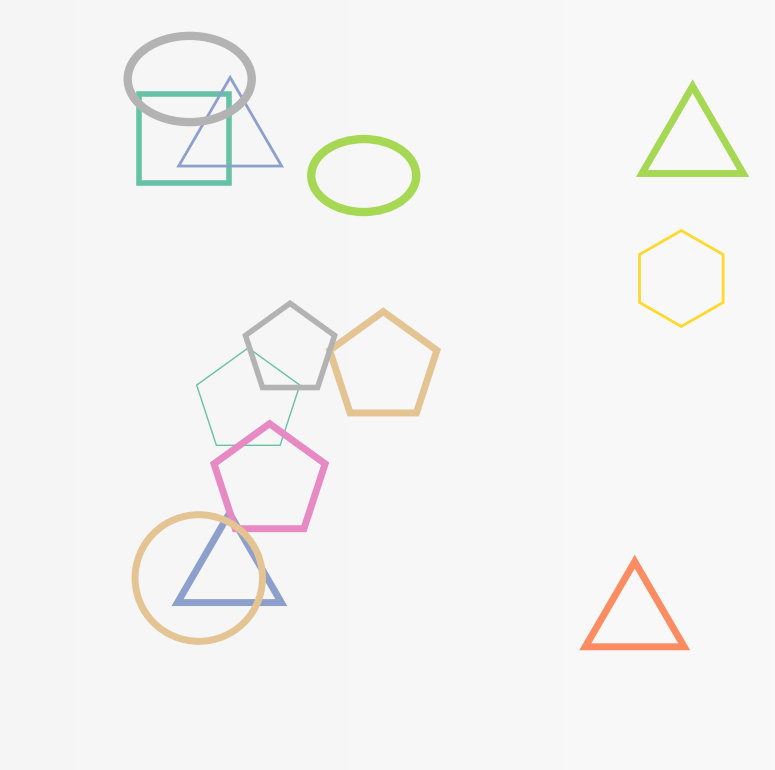[{"shape": "pentagon", "thickness": 0.5, "radius": 0.35, "center": [0.32, 0.478]}, {"shape": "square", "thickness": 2, "radius": 0.29, "center": [0.238, 0.82]}, {"shape": "triangle", "thickness": 2.5, "radius": 0.37, "center": [0.819, 0.197]}, {"shape": "triangle", "thickness": 2.5, "radius": 0.39, "center": [0.296, 0.256]}, {"shape": "triangle", "thickness": 1, "radius": 0.38, "center": [0.297, 0.823]}, {"shape": "pentagon", "thickness": 2.5, "radius": 0.38, "center": [0.348, 0.374]}, {"shape": "triangle", "thickness": 2.5, "radius": 0.38, "center": [0.894, 0.812]}, {"shape": "oval", "thickness": 3, "radius": 0.34, "center": [0.469, 0.772]}, {"shape": "hexagon", "thickness": 1, "radius": 0.31, "center": [0.879, 0.638]}, {"shape": "pentagon", "thickness": 2.5, "radius": 0.36, "center": [0.495, 0.523]}, {"shape": "circle", "thickness": 2.5, "radius": 0.41, "center": [0.256, 0.249]}, {"shape": "oval", "thickness": 3, "radius": 0.4, "center": [0.245, 0.897]}, {"shape": "pentagon", "thickness": 2, "radius": 0.3, "center": [0.374, 0.546]}]